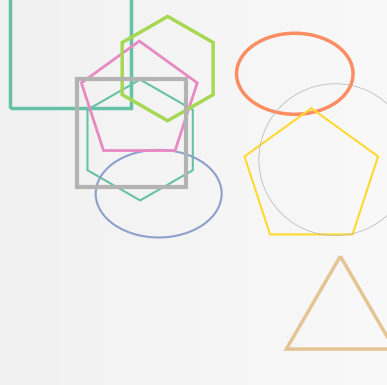[{"shape": "square", "thickness": 2.5, "radius": 0.78, "center": [0.181, 0.876]}, {"shape": "hexagon", "thickness": 1.5, "radius": 0.78, "center": [0.362, 0.636]}, {"shape": "oval", "thickness": 2.5, "radius": 0.75, "center": [0.761, 0.808]}, {"shape": "oval", "thickness": 1.5, "radius": 0.81, "center": [0.409, 0.497]}, {"shape": "pentagon", "thickness": 2, "radius": 0.79, "center": [0.36, 0.736]}, {"shape": "hexagon", "thickness": 2.5, "radius": 0.68, "center": [0.433, 0.822]}, {"shape": "pentagon", "thickness": 1.5, "radius": 0.91, "center": [0.803, 0.538]}, {"shape": "triangle", "thickness": 2.5, "radius": 0.8, "center": [0.878, 0.174]}, {"shape": "circle", "thickness": 0.5, "radius": 0.99, "center": [0.865, 0.585]}, {"shape": "square", "thickness": 3, "radius": 0.7, "center": [0.339, 0.654]}]